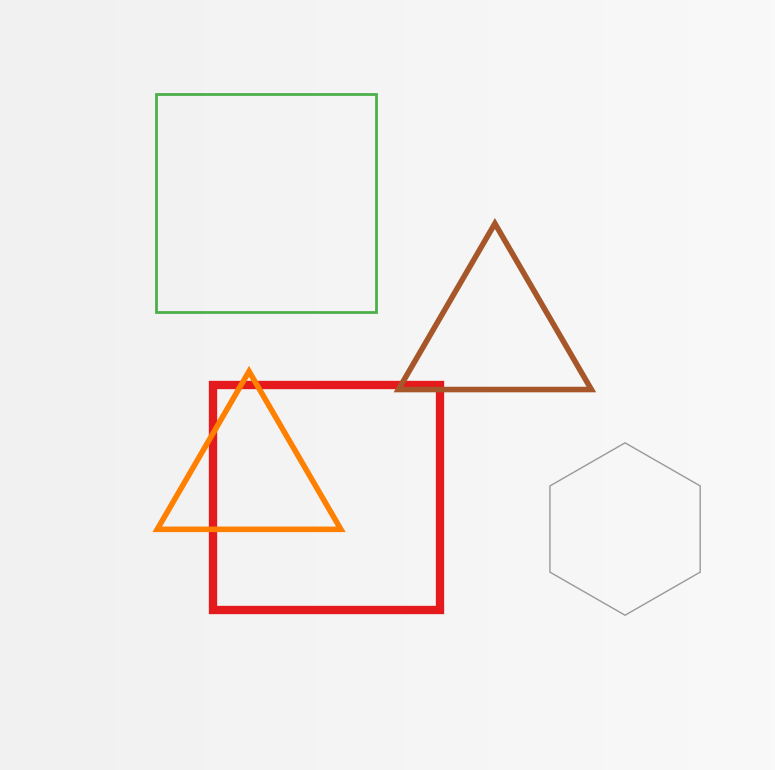[{"shape": "square", "thickness": 3, "radius": 0.73, "center": [0.421, 0.354]}, {"shape": "square", "thickness": 1, "radius": 0.71, "center": [0.343, 0.736]}, {"shape": "triangle", "thickness": 2, "radius": 0.68, "center": [0.321, 0.381]}, {"shape": "triangle", "thickness": 2, "radius": 0.72, "center": [0.639, 0.566]}, {"shape": "hexagon", "thickness": 0.5, "radius": 0.56, "center": [0.807, 0.313]}]